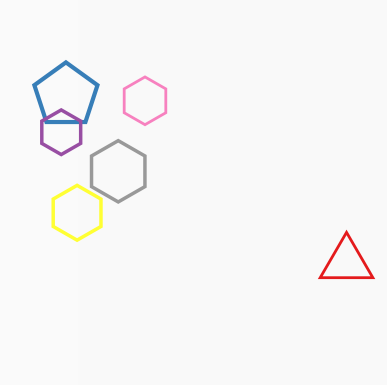[{"shape": "triangle", "thickness": 2, "radius": 0.39, "center": [0.894, 0.318]}, {"shape": "pentagon", "thickness": 3, "radius": 0.43, "center": [0.17, 0.752]}, {"shape": "hexagon", "thickness": 2.5, "radius": 0.29, "center": [0.158, 0.657]}, {"shape": "hexagon", "thickness": 2.5, "radius": 0.36, "center": [0.199, 0.447]}, {"shape": "hexagon", "thickness": 2, "radius": 0.31, "center": [0.374, 0.738]}, {"shape": "hexagon", "thickness": 2.5, "radius": 0.4, "center": [0.305, 0.555]}]